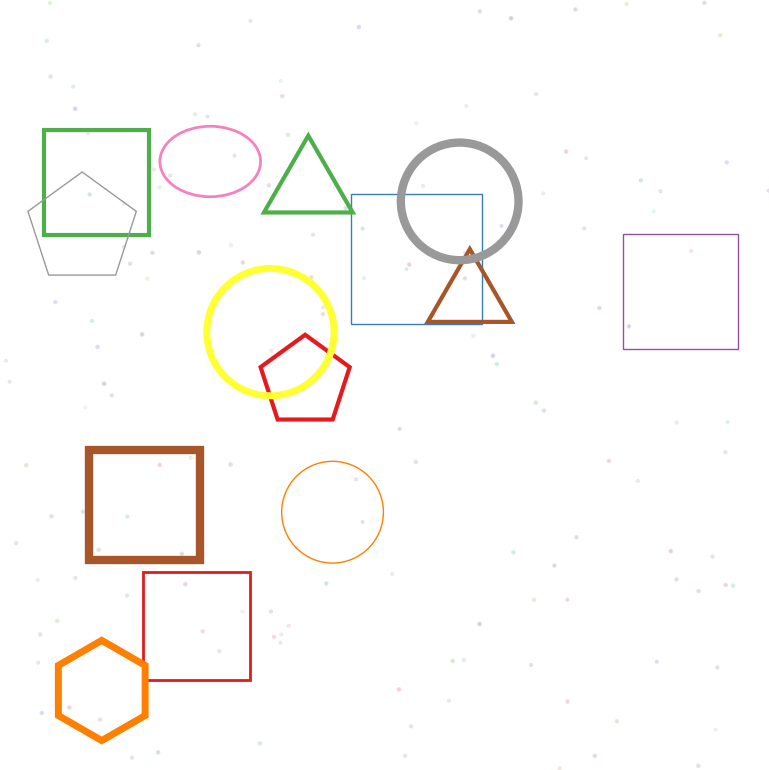[{"shape": "pentagon", "thickness": 1.5, "radius": 0.3, "center": [0.396, 0.504]}, {"shape": "square", "thickness": 1, "radius": 0.35, "center": [0.255, 0.187]}, {"shape": "square", "thickness": 0.5, "radius": 0.42, "center": [0.541, 0.663]}, {"shape": "square", "thickness": 1.5, "radius": 0.34, "center": [0.125, 0.763]}, {"shape": "triangle", "thickness": 1.5, "radius": 0.33, "center": [0.4, 0.757]}, {"shape": "square", "thickness": 0.5, "radius": 0.37, "center": [0.883, 0.621]}, {"shape": "hexagon", "thickness": 2.5, "radius": 0.33, "center": [0.132, 0.103]}, {"shape": "circle", "thickness": 0.5, "radius": 0.33, "center": [0.432, 0.335]}, {"shape": "circle", "thickness": 2.5, "radius": 0.41, "center": [0.351, 0.569]}, {"shape": "square", "thickness": 3, "radius": 0.36, "center": [0.187, 0.344]}, {"shape": "triangle", "thickness": 1.5, "radius": 0.32, "center": [0.61, 0.613]}, {"shape": "oval", "thickness": 1, "radius": 0.33, "center": [0.273, 0.79]}, {"shape": "circle", "thickness": 3, "radius": 0.38, "center": [0.597, 0.738]}, {"shape": "pentagon", "thickness": 0.5, "radius": 0.37, "center": [0.107, 0.703]}]